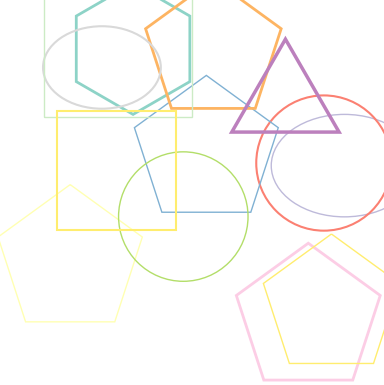[{"shape": "hexagon", "thickness": 2, "radius": 0.85, "center": [0.346, 0.873]}, {"shape": "pentagon", "thickness": 1, "radius": 0.99, "center": [0.182, 0.323]}, {"shape": "oval", "thickness": 1, "radius": 0.95, "center": [0.895, 0.57]}, {"shape": "circle", "thickness": 1.5, "radius": 0.88, "center": [0.841, 0.577]}, {"shape": "pentagon", "thickness": 1, "radius": 0.98, "center": [0.536, 0.608]}, {"shape": "pentagon", "thickness": 2, "radius": 0.93, "center": [0.554, 0.868]}, {"shape": "circle", "thickness": 1, "radius": 0.84, "center": [0.476, 0.437]}, {"shape": "pentagon", "thickness": 2, "radius": 0.98, "center": [0.801, 0.172]}, {"shape": "oval", "thickness": 1.5, "radius": 0.77, "center": [0.265, 0.825]}, {"shape": "triangle", "thickness": 2.5, "radius": 0.8, "center": [0.741, 0.737]}, {"shape": "square", "thickness": 1, "radius": 0.96, "center": [0.307, 0.887]}, {"shape": "square", "thickness": 1.5, "radius": 0.78, "center": [0.303, 0.557]}, {"shape": "pentagon", "thickness": 1, "radius": 0.93, "center": [0.861, 0.206]}]